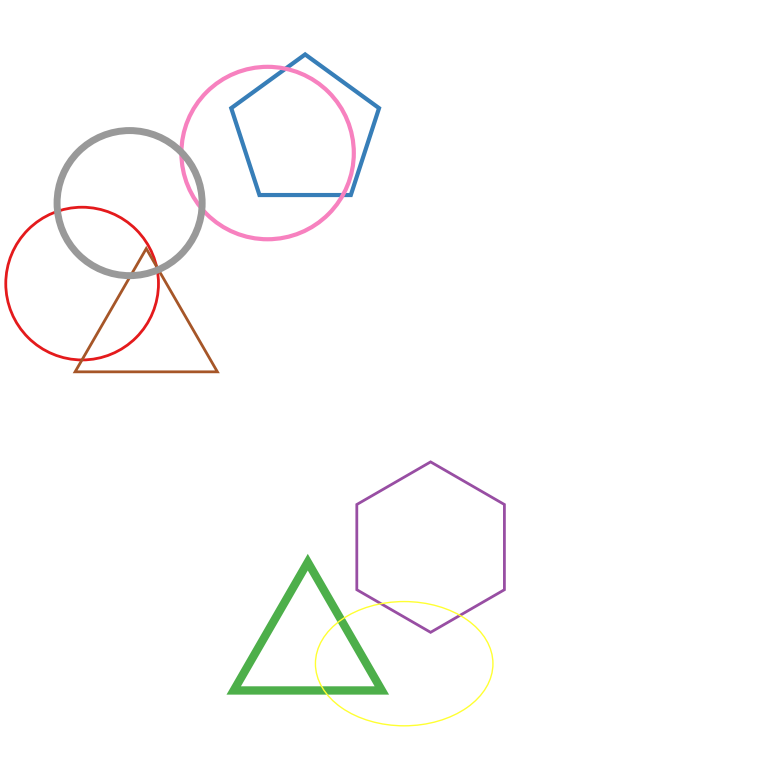[{"shape": "circle", "thickness": 1, "radius": 0.5, "center": [0.107, 0.632]}, {"shape": "pentagon", "thickness": 1.5, "radius": 0.5, "center": [0.396, 0.828]}, {"shape": "triangle", "thickness": 3, "radius": 0.56, "center": [0.4, 0.159]}, {"shape": "hexagon", "thickness": 1, "radius": 0.55, "center": [0.559, 0.289]}, {"shape": "oval", "thickness": 0.5, "radius": 0.58, "center": [0.525, 0.138]}, {"shape": "triangle", "thickness": 1, "radius": 0.53, "center": [0.19, 0.57]}, {"shape": "circle", "thickness": 1.5, "radius": 0.56, "center": [0.348, 0.801]}, {"shape": "circle", "thickness": 2.5, "radius": 0.47, "center": [0.168, 0.736]}]